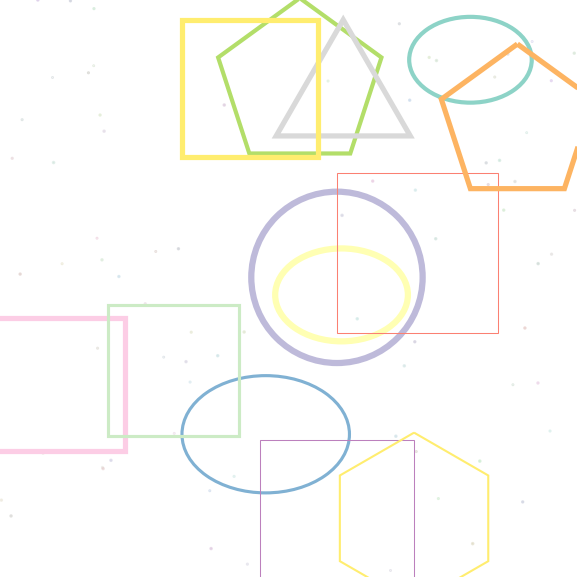[{"shape": "oval", "thickness": 2, "radius": 0.53, "center": [0.815, 0.896]}, {"shape": "oval", "thickness": 3, "radius": 0.57, "center": [0.591, 0.489]}, {"shape": "circle", "thickness": 3, "radius": 0.74, "center": [0.583, 0.519]}, {"shape": "square", "thickness": 0.5, "radius": 0.7, "center": [0.723, 0.561]}, {"shape": "oval", "thickness": 1.5, "radius": 0.73, "center": [0.46, 0.247]}, {"shape": "pentagon", "thickness": 2.5, "radius": 0.69, "center": [0.896, 0.784]}, {"shape": "pentagon", "thickness": 2, "radius": 0.74, "center": [0.519, 0.854]}, {"shape": "square", "thickness": 2.5, "radius": 0.58, "center": [0.101, 0.332]}, {"shape": "triangle", "thickness": 2.5, "radius": 0.67, "center": [0.594, 0.831]}, {"shape": "square", "thickness": 0.5, "radius": 0.67, "center": [0.583, 0.104]}, {"shape": "square", "thickness": 1.5, "radius": 0.56, "center": [0.3, 0.358]}, {"shape": "hexagon", "thickness": 1, "radius": 0.74, "center": [0.717, 0.102]}, {"shape": "square", "thickness": 2.5, "radius": 0.59, "center": [0.433, 0.846]}]